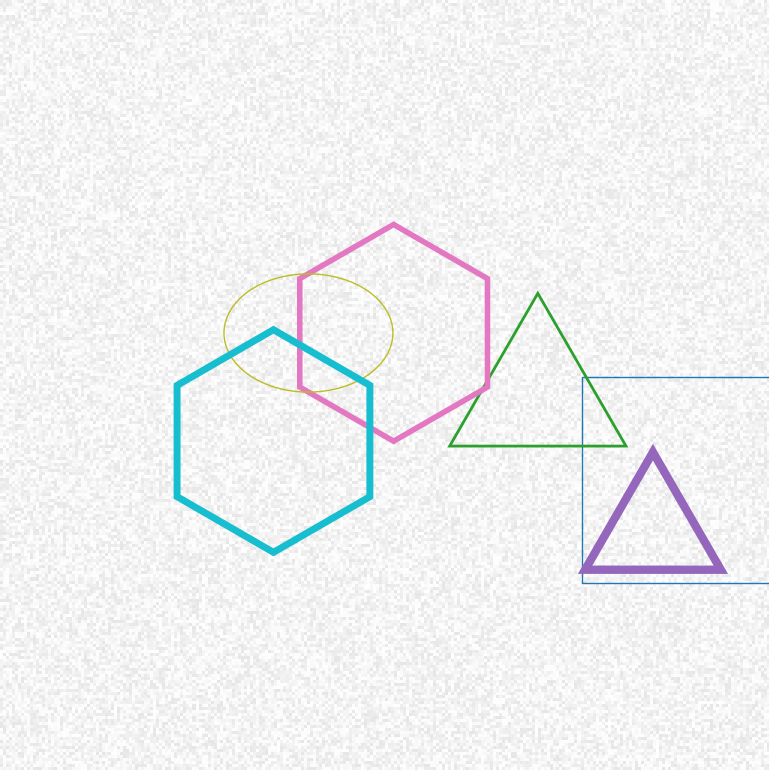[{"shape": "square", "thickness": 0.5, "radius": 0.67, "center": [0.89, 0.376]}, {"shape": "triangle", "thickness": 1, "radius": 0.66, "center": [0.698, 0.487]}, {"shape": "triangle", "thickness": 3, "radius": 0.51, "center": [0.848, 0.311]}, {"shape": "hexagon", "thickness": 2, "radius": 0.7, "center": [0.511, 0.568]}, {"shape": "oval", "thickness": 0.5, "radius": 0.55, "center": [0.401, 0.568]}, {"shape": "hexagon", "thickness": 2.5, "radius": 0.72, "center": [0.355, 0.427]}]